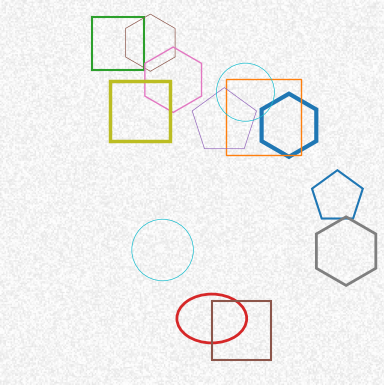[{"shape": "hexagon", "thickness": 3, "radius": 0.41, "center": [0.751, 0.675]}, {"shape": "pentagon", "thickness": 1.5, "radius": 0.35, "center": [0.876, 0.489]}, {"shape": "square", "thickness": 1, "radius": 0.49, "center": [0.685, 0.696]}, {"shape": "square", "thickness": 1.5, "radius": 0.34, "center": [0.305, 0.887]}, {"shape": "oval", "thickness": 2, "radius": 0.45, "center": [0.55, 0.173]}, {"shape": "pentagon", "thickness": 0.5, "radius": 0.44, "center": [0.583, 0.685]}, {"shape": "square", "thickness": 1.5, "radius": 0.38, "center": [0.626, 0.142]}, {"shape": "hexagon", "thickness": 0.5, "radius": 0.37, "center": [0.391, 0.889]}, {"shape": "hexagon", "thickness": 1, "radius": 0.42, "center": [0.45, 0.793]}, {"shape": "hexagon", "thickness": 2, "radius": 0.45, "center": [0.899, 0.348]}, {"shape": "square", "thickness": 2.5, "radius": 0.39, "center": [0.365, 0.713]}, {"shape": "circle", "thickness": 0.5, "radius": 0.38, "center": [0.637, 0.76]}, {"shape": "circle", "thickness": 0.5, "radius": 0.4, "center": [0.422, 0.351]}]